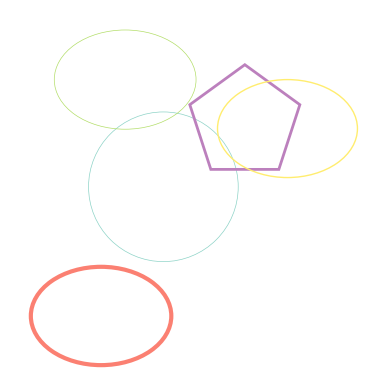[{"shape": "circle", "thickness": 0.5, "radius": 0.97, "center": [0.424, 0.515]}, {"shape": "oval", "thickness": 3, "radius": 0.91, "center": [0.263, 0.179]}, {"shape": "oval", "thickness": 0.5, "radius": 0.92, "center": [0.325, 0.793]}, {"shape": "pentagon", "thickness": 2, "radius": 0.75, "center": [0.636, 0.682]}, {"shape": "oval", "thickness": 1, "radius": 0.91, "center": [0.747, 0.666]}]